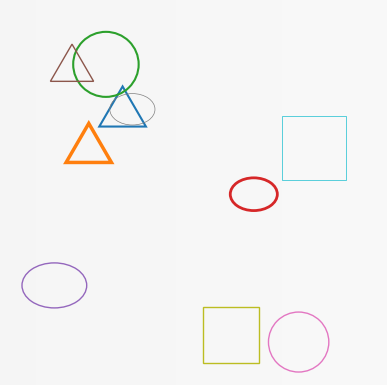[{"shape": "triangle", "thickness": 1.5, "radius": 0.35, "center": [0.316, 0.706]}, {"shape": "triangle", "thickness": 2.5, "radius": 0.34, "center": [0.229, 0.612]}, {"shape": "circle", "thickness": 1.5, "radius": 0.42, "center": [0.273, 0.833]}, {"shape": "oval", "thickness": 2, "radius": 0.3, "center": [0.655, 0.496]}, {"shape": "oval", "thickness": 1, "radius": 0.42, "center": [0.14, 0.259]}, {"shape": "triangle", "thickness": 1, "radius": 0.32, "center": [0.186, 0.821]}, {"shape": "circle", "thickness": 1, "radius": 0.39, "center": [0.771, 0.112]}, {"shape": "oval", "thickness": 0.5, "radius": 0.29, "center": [0.342, 0.716]}, {"shape": "square", "thickness": 1, "radius": 0.36, "center": [0.597, 0.13]}, {"shape": "square", "thickness": 0.5, "radius": 0.41, "center": [0.81, 0.615]}]